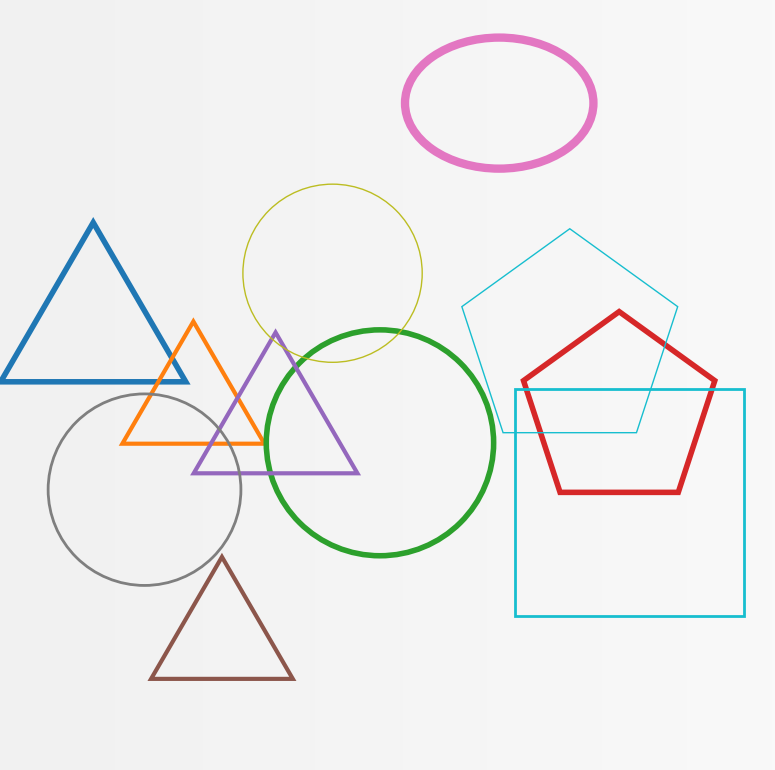[{"shape": "triangle", "thickness": 2, "radius": 0.69, "center": [0.12, 0.573]}, {"shape": "triangle", "thickness": 1.5, "radius": 0.53, "center": [0.25, 0.477]}, {"shape": "circle", "thickness": 2, "radius": 0.73, "center": [0.49, 0.425]}, {"shape": "pentagon", "thickness": 2, "radius": 0.65, "center": [0.799, 0.466]}, {"shape": "triangle", "thickness": 1.5, "radius": 0.61, "center": [0.356, 0.446]}, {"shape": "triangle", "thickness": 1.5, "radius": 0.53, "center": [0.286, 0.171]}, {"shape": "oval", "thickness": 3, "radius": 0.61, "center": [0.644, 0.866]}, {"shape": "circle", "thickness": 1, "radius": 0.62, "center": [0.186, 0.364]}, {"shape": "circle", "thickness": 0.5, "radius": 0.58, "center": [0.429, 0.645]}, {"shape": "pentagon", "thickness": 0.5, "radius": 0.73, "center": [0.735, 0.557]}, {"shape": "square", "thickness": 1, "radius": 0.74, "center": [0.812, 0.348]}]